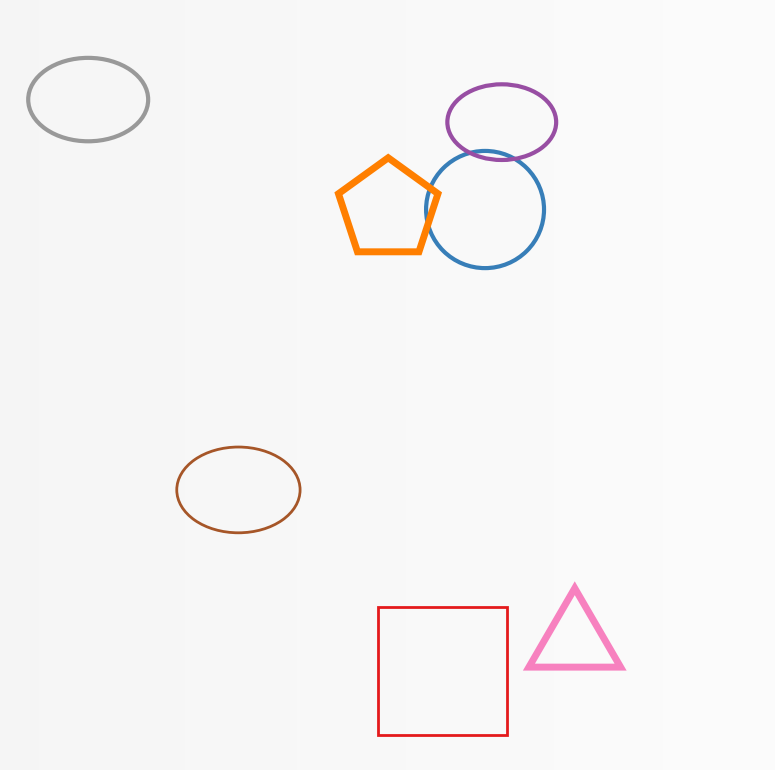[{"shape": "square", "thickness": 1, "radius": 0.42, "center": [0.571, 0.129]}, {"shape": "circle", "thickness": 1.5, "radius": 0.38, "center": [0.626, 0.728]}, {"shape": "oval", "thickness": 1.5, "radius": 0.35, "center": [0.647, 0.841]}, {"shape": "pentagon", "thickness": 2.5, "radius": 0.34, "center": [0.501, 0.728]}, {"shape": "oval", "thickness": 1, "radius": 0.4, "center": [0.308, 0.364]}, {"shape": "triangle", "thickness": 2.5, "radius": 0.34, "center": [0.742, 0.168]}, {"shape": "oval", "thickness": 1.5, "radius": 0.39, "center": [0.114, 0.871]}]